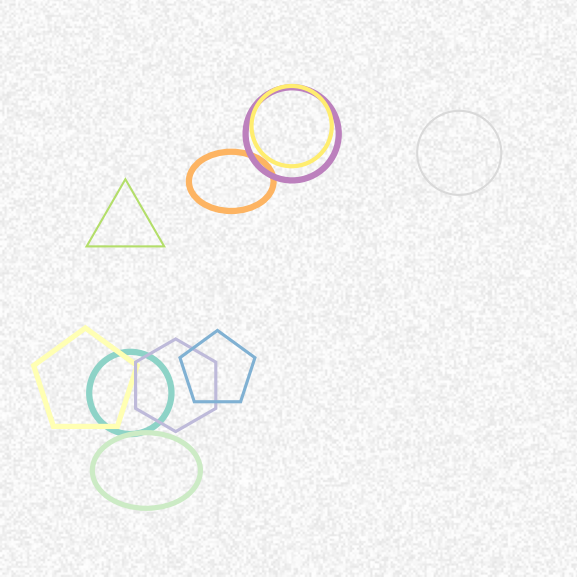[{"shape": "circle", "thickness": 3, "radius": 0.36, "center": [0.226, 0.319]}, {"shape": "pentagon", "thickness": 2.5, "radius": 0.47, "center": [0.148, 0.337]}, {"shape": "hexagon", "thickness": 1.5, "radius": 0.4, "center": [0.304, 0.332]}, {"shape": "pentagon", "thickness": 1.5, "radius": 0.34, "center": [0.377, 0.359]}, {"shape": "oval", "thickness": 3, "radius": 0.37, "center": [0.4, 0.685]}, {"shape": "triangle", "thickness": 1, "radius": 0.39, "center": [0.217, 0.611]}, {"shape": "circle", "thickness": 1, "radius": 0.36, "center": [0.795, 0.734]}, {"shape": "circle", "thickness": 3, "radius": 0.4, "center": [0.506, 0.767]}, {"shape": "oval", "thickness": 2.5, "radius": 0.47, "center": [0.253, 0.184]}, {"shape": "circle", "thickness": 2, "radius": 0.35, "center": [0.505, 0.781]}]